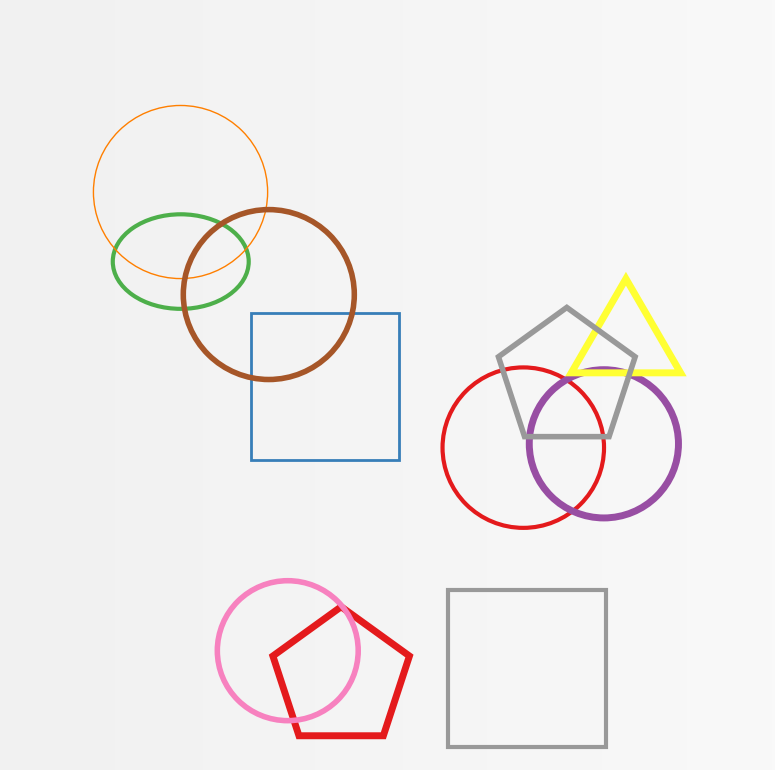[{"shape": "pentagon", "thickness": 2.5, "radius": 0.46, "center": [0.44, 0.119]}, {"shape": "circle", "thickness": 1.5, "radius": 0.52, "center": [0.675, 0.419]}, {"shape": "square", "thickness": 1, "radius": 0.48, "center": [0.419, 0.498]}, {"shape": "oval", "thickness": 1.5, "radius": 0.44, "center": [0.233, 0.66]}, {"shape": "circle", "thickness": 2.5, "radius": 0.48, "center": [0.779, 0.424]}, {"shape": "circle", "thickness": 0.5, "radius": 0.56, "center": [0.233, 0.751]}, {"shape": "triangle", "thickness": 2.5, "radius": 0.41, "center": [0.808, 0.557]}, {"shape": "circle", "thickness": 2, "radius": 0.55, "center": [0.347, 0.617]}, {"shape": "circle", "thickness": 2, "radius": 0.45, "center": [0.371, 0.155]}, {"shape": "square", "thickness": 1.5, "radius": 0.51, "center": [0.68, 0.132]}, {"shape": "pentagon", "thickness": 2, "radius": 0.46, "center": [0.731, 0.508]}]